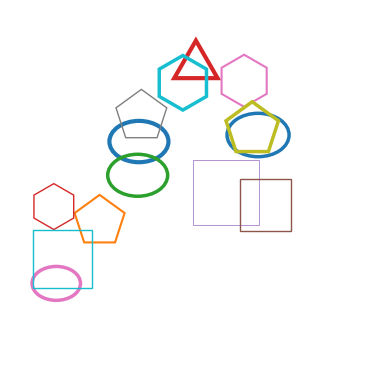[{"shape": "oval", "thickness": 2.5, "radius": 0.4, "center": [0.67, 0.649]}, {"shape": "oval", "thickness": 3, "radius": 0.38, "center": [0.361, 0.632]}, {"shape": "pentagon", "thickness": 1.5, "radius": 0.34, "center": [0.259, 0.426]}, {"shape": "oval", "thickness": 2.5, "radius": 0.39, "center": [0.358, 0.545]}, {"shape": "triangle", "thickness": 3, "radius": 0.33, "center": [0.509, 0.83]}, {"shape": "hexagon", "thickness": 1, "radius": 0.3, "center": [0.14, 0.463]}, {"shape": "square", "thickness": 0.5, "radius": 0.43, "center": [0.588, 0.5]}, {"shape": "square", "thickness": 1, "radius": 0.34, "center": [0.69, 0.467]}, {"shape": "hexagon", "thickness": 1.5, "radius": 0.34, "center": [0.634, 0.79]}, {"shape": "oval", "thickness": 2.5, "radius": 0.31, "center": [0.146, 0.264]}, {"shape": "pentagon", "thickness": 1, "radius": 0.35, "center": [0.367, 0.698]}, {"shape": "pentagon", "thickness": 2.5, "radius": 0.36, "center": [0.655, 0.664]}, {"shape": "square", "thickness": 1, "radius": 0.38, "center": [0.162, 0.326]}, {"shape": "hexagon", "thickness": 2.5, "radius": 0.35, "center": [0.475, 0.785]}]